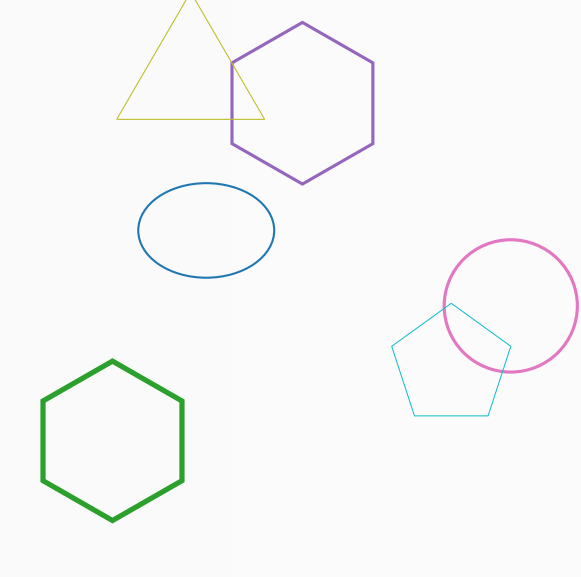[{"shape": "oval", "thickness": 1, "radius": 0.58, "center": [0.355, 0.6]}, {"shape": "hexagon", "thickness": 2.5, "radius": 0.69, "center": [0.194, 0.236]}, {"shape": "hexagon", "thickness": 1.5, "radius": 0.7, "center": [0.52, 0.82]}, {"shape": "circle", "thickness": 1.5, "radius": 0.57, "center": [0.879, 0.469]}, {"shape": "triangle", "thickness": 0.5, "radius": 0.73, "center": [0.328, 0.866]}, {"shape": "pentagon", "thickness": 0.5, "radius": 0.54, "center": [0.776, 0.366]}]